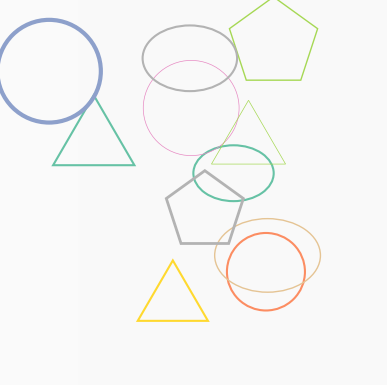[{"shape": "oval", "thickness": 1.5, "radius": 0.52, "center": [0.603, 0.55]}, {"shape": "triangle", "thickness": 1.5, "radius": 0.61, "center": [0.242, 0.631]}, {"shape": "circle", "thickness": 1.5, "radius": 0.5, "center": [0.686, 0.294]}, {"shape": "circle", "thickness": 3, "radius": 0.67, "center": [0.127, 0.815]}, {"shape": "circle", "thickness": 0.5, "radius": 0.62, "center": [0.493, 0.719]}, {"shape": "triangle", "thickness": 0.5, "radius": 0.55, "center": [0.641, 0.629]}, {"shape": "pentagon", "thickness": 1, "radius": 0.6, "center": [0.706, 0.889]}, {"shape": "triangle", "thickness": 1.5, "radius": 0.52, "center": [0.446, 0.219]}, {"shape": "oval", "thickness": 1, "radius": 0.68, "center": [0.69, 0.337]}, {"shape": "oval", "thickness": 1.5, "radius": 0.61, "center": [0.49, 0.849]}, {"shape": "pentagon", "thickness": 2, "radius": 0.52, "center": [0.529, 0.452]}]